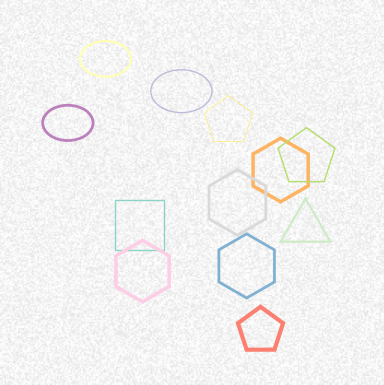[{"shape": "square", "thickness": 1, "radius": 0.32, "center": [0.363, 0.415]}, {"shape": "oval", "thickness": 1.5, "radius": 0.33, "center": [0.274, 0.847]}, {"shape": "oval", "thickness": 1, "radius": 0.4, "center": [0.471, 0.763]}, {"shape": "pentagon", "thickness": 3, "radius": 0.31, "center": [0.677, 0.142]}, {"shape": "hexagon", "thickness": 2, "radius": 0.42, "center": [0.641, 0.309]}, {"shape": "hexagon", "thickness": 2.5, "radius": 0.41, "center": [0.729, 0.558]}, {"shape": "pentagon", "thickness": 1, "radius": 0.39, "center": [0.796, 0.591]}, {"shape": "hexagon", "thickness": 2.5, "radius": 0.4, "center": [0.37, 0.296]}, {"shape": "hexagon", "thickness": 2, "radius": 0.43, "center": [0.617, 0.474]}, {"shape": "oval", "thickness": 2, "radius": 0.33, "center": [0.176, 0.681]}, {"shape": "triangle", "thickness": 1.5, "radius": 0.37, "center": [0.793, 0.41]}, {"shape": "pentagon", "thickness": 0.5, "radius": 0.33, "center": [0.593, 0.686]}]